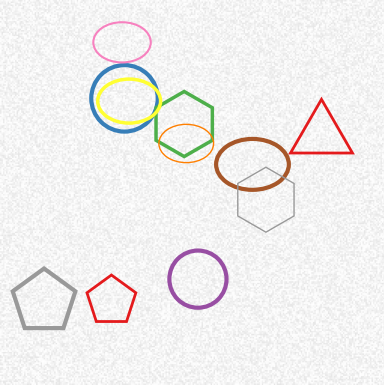[{"shape": "pentagon", "thickness": 2, "radius": 0.33, "center": [0.289, 0.219]}, {"shape": "triangle", "thickness": 2, "radius": 0.46, "center": [0.835, 0.649]}, {"shape": "circle", "thickness": 3, "radius": 0.43, "center": [0.323, 0.745]}, {"shape": "hexagon", "thickness": 2.5, "radius": 0.42, "center": [0.478, 0.678]}, {"shape": "circle", "thickness": 3, "radius": 0.37, "center": [0.514, 0.275]}, {"shape": "oval", "thickness": 1, "radius": 0.36, "center": [0.484, 0.627]}, {"shape": "oval", "thickness": 2.5, "radius": 0.41, "center": [0.335, 0.737]}, {"shape": "oval", "thickness": 3, "radius": 0.47, "center": [0.656, 0.573]}, {"shape": "oval", "thickness": 1.5, "radius": 0.37, "center": [0.317, 0.89]}, {"shape": "pentagon", "thickness": 3, "radius": 0.43, "center": [0.114, 0.217]}, {"shape": "hexagon", "thickness": 1, "radius": 0.42, "center": [0.691, 0.481]}]